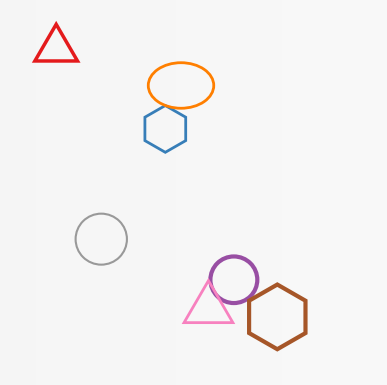[{"shape": "triangle", "thickness": 2.5, "radius": 0.32, "center": [0.145, 0.873]}, {"shape": "hexagon", "thickness": 2, "radius": 0.3, "center": [0.427, 0.665]}, {"shape": "circle", "thickness": 3, "radius": 0.3, "center": [0.604, 0.273]}, {"shape": "oval", "thickness": 2, "radius": 0.42, "center": [0.467, 0.778]}, {"shape": "hexagon", "thickness": 3, "radius": 0.42, "center": [0.716, 0.177]}, {"shape": "triangle", "thickness": 2, "radius": 0.36, "center": [0.538, 0.198]}, {"shape": "circle", "thickness": 1.5, "radius": 0.33, "center": [0.261, 0.379]}]